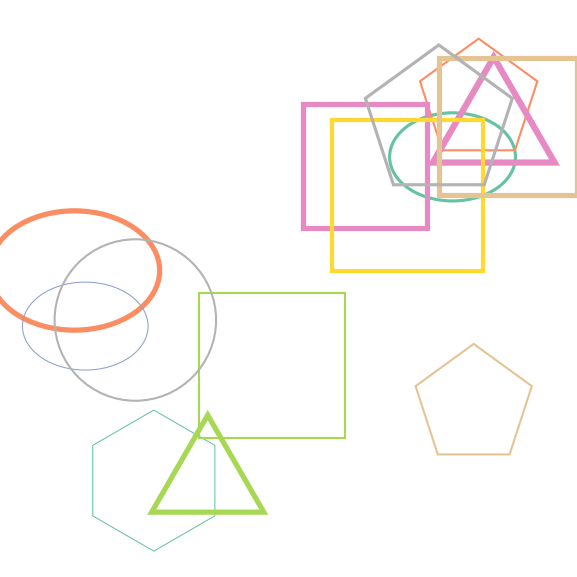[{"shape": "hexagon", "thickness": 0.5, "radius": 0.61, "center": [0.266, 0.167]}, {"shape": "oval", "thickness": 1.5, "radius": 0.55, "center": [0.784, 0.727]}, {"shape": "oval", "thickness": 2.5, "radius": 0.74, "center": [0.129, 0.531]}, {"shape": "pentagon", "thickness": 1, "radius": 0.53, "center": [0.829, 0.825]}, {"shape": "oval", "thickness": 0.5, "radius": 0.54, "center": [0.148, 0.434]}, {"shape": "triangle", "thickness": 3, "radius": 0.61, "center": [0.855, 0.779]}, {"shape": "square", "thickness": 2.5, "radius": 0.53, "center": [0.633, 0.712]}, {"shape": "square", "thickness": 1, "radius": 0.63, "center": [0.471, 0.366]}, {"shape": "triangle", "thickness": 2.5, "radius": 0.56, "center": [0.36, 0.168]}, {"shape": "square", "thickness": 2, "radius": 0.65, "center": [0.706, 0.661]}, {"shape": "pentagon", "thickness": 1, "radius": 0.53, "center": [0.82, 0.298]}, {"shape": "square", "thickness": 2.5, "radius": 0.59, "center": [0.88, 0.78]}, {"shape": "circle", "thickness": 1, "radius": 0.7, "center": [0.234, 0.445]}, {"shape": "pentagon", "thickness": 1.5, "radius": 0.67, "center": [0.76, 0.787]}]